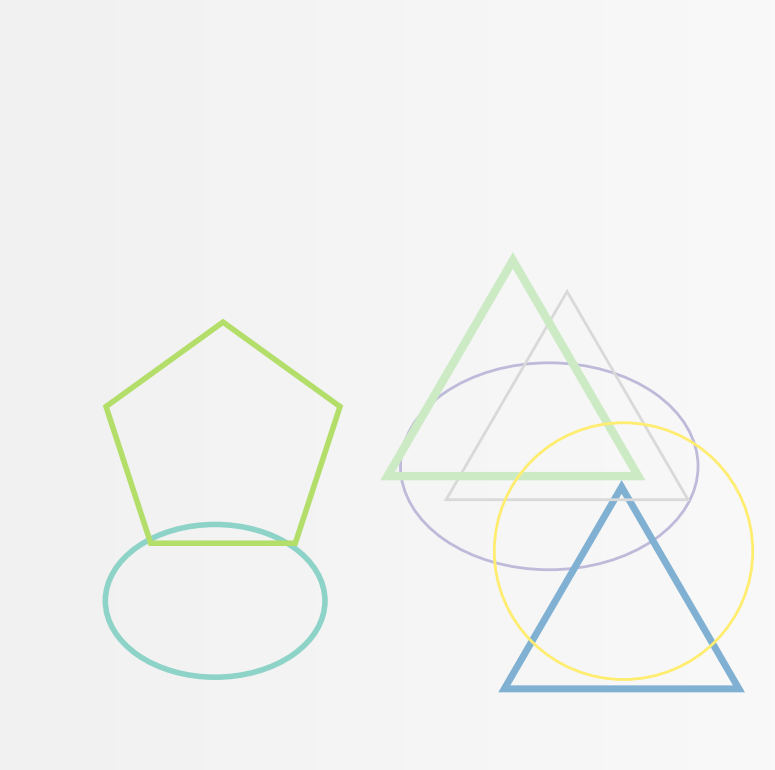[{"shape": "oval", "thickness": 2, "radius": 0.71, "center": [0.278, 0.22]}, {"shape": "oval", "thickness": 1, "radius": 0.96, "center": [0.709, 0.394]}, {"shape": "triangle", "thickness": 2.5, "radius": 0.87, "center": [0.802, 0.193]}, {"shape": "pentagon", "thickness": 2, "radius": 0.79, "center": [0.288, 0.423]}, {"shape": "triangle", "thickness": 1, "radius": 0.9, "center": [0.732, 0.441]}, {"shape": "triangle", "thickness": 3, "radius": 0.93, "center": [0.662, 0.475]}, {"shape": "circle", "thickness": 1, "radius": 0.83, "center": [0.805, 0.284]}]